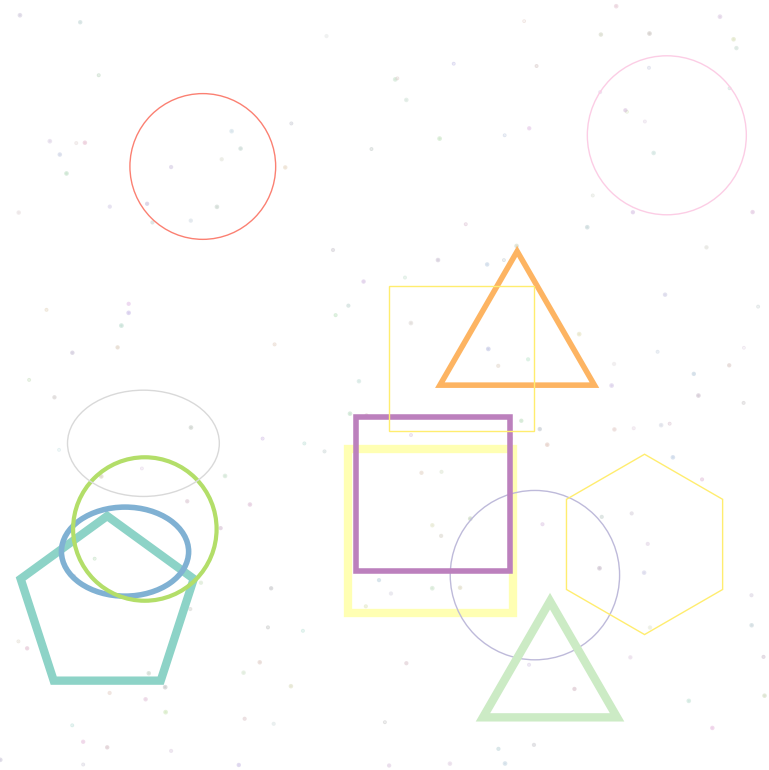[{"shape": "pentagon", "thickness": 3, "radius": 0.59, "center": [0.139, 0.212]}, {"shape": "square", "thickness": 3, "radius": 0.53, "center": [0.559, 0.31]}, {"shape": "circle", "thickness": 0.5, "radius": 0.55, "center": [0.695, 0.253]}, {"shape": "circle", "thickness": 0.5, "radius": 0.47, "center": [0.263, 0.784]}, {"shape": "oval", "thickness": 2, "radius": 0.41, "center": [0.162, 0.284]}, {"shape": "triangle", "thickness": 2, "radius": 0.58, "center": [0.672, 0.558]}, {"shape": "circle", "thickness": 1.5, "radius": 0.47, "center": [0.188, 0.313]}, {"shape": "circle", "thickness": 0.5, "radius": 0.52, "center": [0.866, 0.824]}, {"shape": "oval", "thickness": 0.5, "radius": 0.49, "center": [0.186, 0.424]}, {"shape": "square", "thickness": 2, "radius": 0.5, "center": [0.562, 0.358]}, {"shape": "triangle", "thickness": 3, "radius": 0.5, "center": [0.714, 0.119]}, {"shape": "square", "thickness": 0.5, "radius": 0.47, "center": [0.599, 0.535]}, {"shape": "hexagon", "thickness": 0.5, "radius": 0.59, "center": [0.837, 0.293]}]